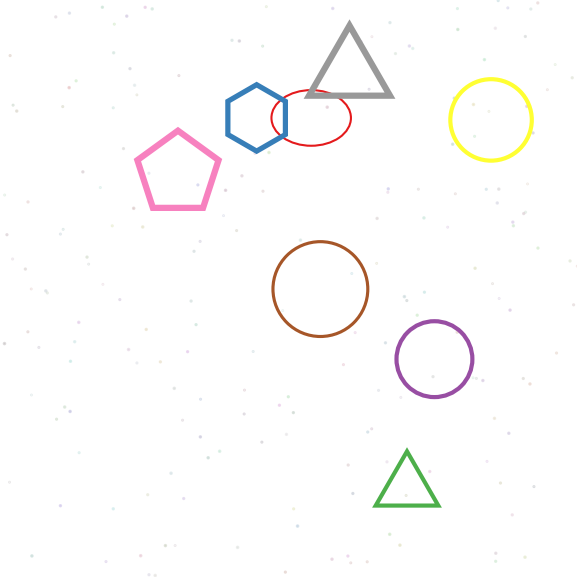[{"shape": "oval", "thickness": 1, "radius": 0.34, "center": [0.539, 0.795]}, {"shape": "hexagon", "thickness": 2.5, "radius": 0.29, "center": [0.444, 0.795]}, {"shape": "triangle", "thickness": 2, "radius": 0.31, "center": [0.705, 0.155]}, {"shape": "circle", "thickness": 2, "radius": 0.33, "center": [0.752, 0.377]}, {"shape": "circle", "thickness": 2, "radius": 0.35, "center": [0.85, 0.791]}, {"shape": "circle", "thickness": 1.5, "radius": 0.41, "center": [0.555, 0.499]}, {"shape": "pentagon", "thickness": 3, "radius": 0.37, "center": [0.308, 0.699]}, {"shape": "triangle", "thickness": 3, "radius": 0.4, "center": [0.605, 0.874]}]